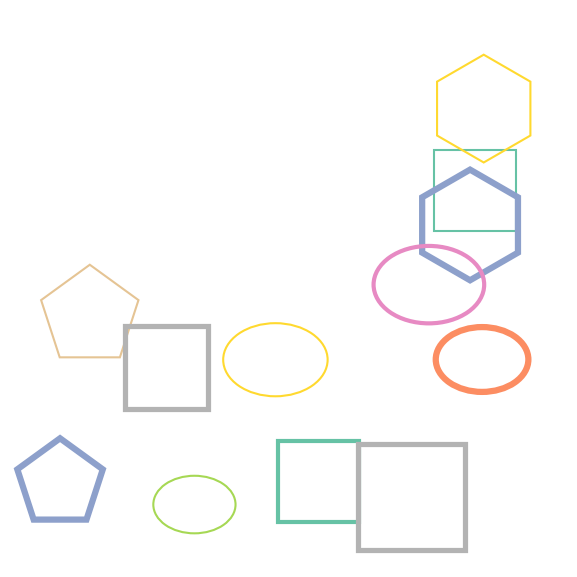[{"shape": "square", "thickness": 2, "radius": 0.35, "center": [0.551, 0.166]}, {"shape": "square", "thickness": 1, "radius": 0.35, "center": [0.822, 0.669]}, {"shape": "oval", "thickness": 3, "radius": 0.4, "center": [0.835, 0.377]}, {"shape": "hexagon", "thickness": 3, "radius": 0.48, "center": [0.814, 0.61]}, {"shape": "pentagon", "thickness": 3, "radius": 0.39, "center": [0.104, 0.162]}, {"shape": "oval", "thickness": 2, "radius": 0.48, "center": [0.743, 0.506]}, {"shape": "oval", "thickness": 1, "radius": 0.36, "center": [0.337, 0.125]}, {"shape": "hexagon", "thickness": 1, "radius": 0.47, "center": [0.838, 0.811]}, {"shape": "oval", "thickness": 1, "radius": 0.45, "center": [0.477, 0.376]}, {"shape": "pentagon", "thickness": 1, "radius": 0.44, "center": [0.155, 0.452]}, {"shape": "square", "thickness": 2.5, "radius": 0.46, "center": [0.712, 0.138]}, {"shape": "square", "thickness": 2.5, "radius": 0.36, "center": [0.289, 0.363]}]